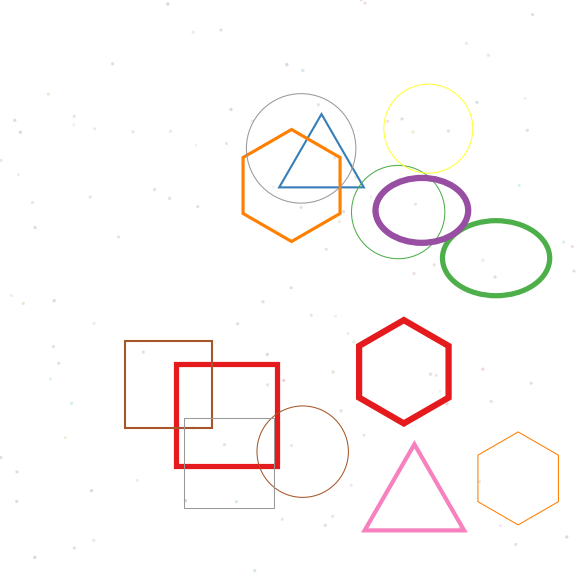[{"shape": "square", "thickness": 2.5, "radius": 0.44, "center": [0.392, 0.28]}, {"shape": "hexagon", "thickness": 3, "radius": 0.45, "center": [0.699, 0.355]}, {"shape": "triangle", "thickness": 1, "radius": 0.42, "center": [0.557, 0.717]}, {"shape": "oval", "thickness": 2.5, "radius": 0.46, "center": [0.859, 0.552]}, {"shape": "circle", "thickness": 0.5, "radius": 0.4, "center": [0.689, 0.632]}, {"shape": "oval", "thickness": 3, "radius": 0.4, "center": [0.73, 0.635]}, {"shape": "hexagon", "thickness": 1.5, "radius": 0.48, "center": [0.505, 0.678]}, {"shape": "hexagon", "thickness": 0.5, "radius": 0.4, "center": [0.897, 0.171]}, {"shape": "circle", "thickness": 0.5, "radius": 0.39, "center": [0.742, 0.776]}, {"shape": "circle", "thickness": 0.5, "radius": 0.4, "center": [0.524, 0.217]}, {"shape": "square", "thickness": 1, "radius": 0.38, "center": [0.292, 0.333]}, {"shape": "triangle", "thickness": 2, "radius": 0.5, "center": [0.718, 0.13]}, {"shape": "circle", "thickness": 0.5, "radius": 0.47, "center": [0.521, 0.742]}, {"shape": "square", "thickness": 0.5, "radius": 0.39, "center": [0.396, 0.198]}]